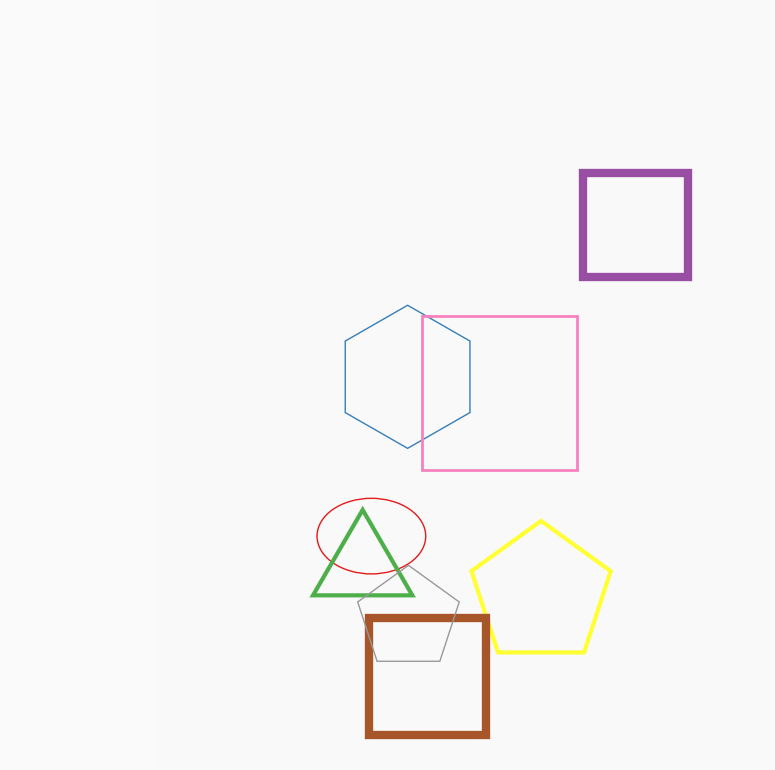[{"shape": "oval", "thickness": 0.5, "radius": 0.35, "center": [0.479, 0.304]}, {"shape": "hexagon", "thickness": 0.5, "radius": 0.46, "center": [0.526, 0.511]}, {"shape": "triangle", "thickness": 1.5, "radius": 0.37, "center": [0.468, 0.264]}, {"shape": "square", "thickness": 3, "radius": 0.34, "center": [0.82, 0.708]}, {"shape": "pentagon", "thickness": 1.5, "radius": 0.47, "center": [0.698, 0.229]}, {"shape": "square", "thickness": 3, "radius": 0.38, "center": [0.552, 0.121]}, {"shape": "square", "thickness": 1, "radius": 0.5, "center": [0.645, 0.489]}, {"shape": "pentagon", "thickness": 0.5, "radius": 0.34, "center": [0.527, 0.197]}]